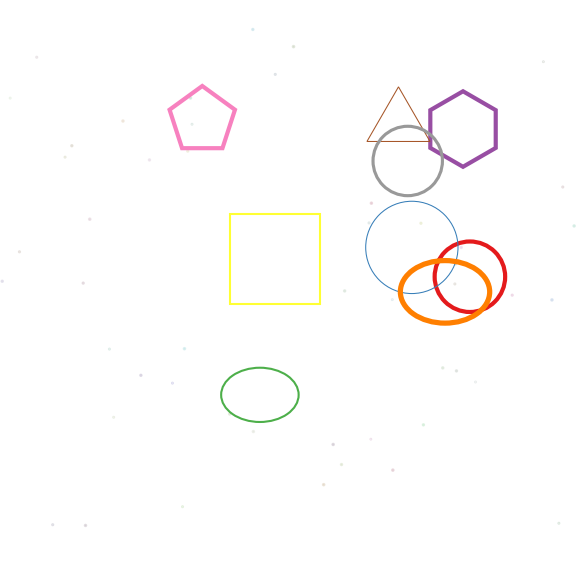[{"shape": "circle", "thickness": 2, "radius": 0.31, "center": [0.814, 0.52]}, {"shape": "circle", "thickness": 0.5, "radius": 0.4, "center": [0.713, 0.571]}, {"shape": "oval", "thickness": 1, "radius": 0.34, "center": [0.45, 0.315]}, {"shape": "hexagon", "thickness": 2, "radius": 0.33, "center": [0.802, 0.776]}, {"shape": "oval", "thickness": 2.5, "radius": 0.39, "center": [0.771, 0.494]}, {"shape": "square", "thickness": 1, "radius": 0.39, "center": [0.476, 0.551]}, {"shape": "triangle", "thickness": 0.5, "radius": 0.32, "center": [0.69, 0.786]}, {"shape": "pentagon", "thickness": 2, "radius": 0.3, "center": [0.35, 0.791]}, {"shape": "circle", "thickness": 1.5, "radius": 0.3, "center": [0.706, 0.72]}]